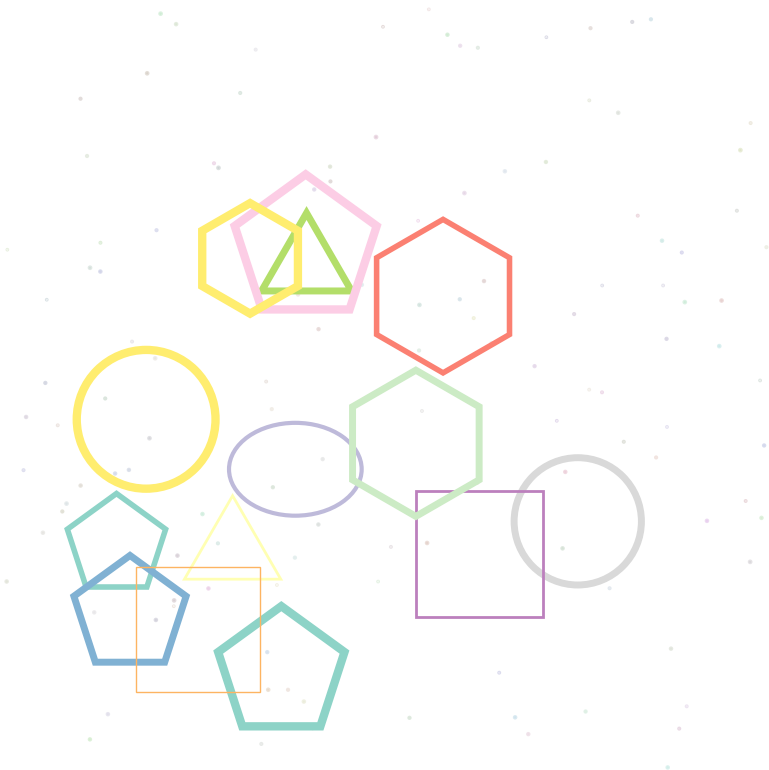[{"shape": "pentagon", "thickness": 2, "radius": 0.34, "center": [0.151, 0.292]}, {"shape": "pentagon", "thickness": 3, "radius": 0.43, "center": [0.365, 0.126]}, {"shape": "triangle", "thickness": 1, "radius": 0.36, "center": [0.302, 0.284]}, {"shape": "oval", "thickness": 1.5, "radius": 0.43, "center": [0.384, 0.391]}, {"shape": "hexagon", "thickness": 2, "radius": 0.5, "center": [0.575, 0.615]}, {"shape": "pentagon", "thickness": 2.5, "radius": 0.38, "center": [0.169, 0.202]}, {"shape": "square", "thickness": 0.5, "radius": 0.4, "center": [0.257, 0.183]}, {"shape": "triangle", "thickness": 2.5, "radius": 0.34, "center": [0.398, 0.656]}, {"shape": "pentagon", "thickness": 3, "radius": 0.48, "center": [0.397, 0.677]}, {"shape": "circle", "thickness": 2.5, "radius": 0.41, "center": [0.75, 0.323]}, {"shape": "square", "thickness": 1, "radius": 0.41, "center": [0.623, 0.28]}, {"shape": "hexagon", "thickness": 2.5, "radius": 0.47, "center": [0.54, 0.424]}, {"shape": "circle", "thickness": 3, "radius": 0.45, "center": [0.19, 0.455]}, {"shape": "hexagon", "thickness": 3, "radius": 0.36, "center": [0.325, 0.664]}]